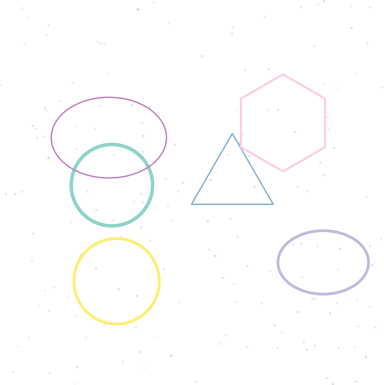[{"shape": "circle", "thickness": 2.5, "radius": 0.53, "center": [0.291, 0.519]}, {"shape": "oval", "thickness": 2, "radius": 0.59, "center": [0.84, 0.318]}, {"shape": "triangle", "thickness": 1, "radius": 0.61, "center": [0.603, 0.531]}, {"shape": "hexagon", "thickness": 1.5, "radius": 0.63, "center": [0.735, 0.681]}, {"shape": "oval", "thickness": 1, "radius": 0.75, "center": [0.283, 0.642]}, {"shape": "circle", "thickness": 2, "radius": 0.55, "center": [0.303, 0.269]}]